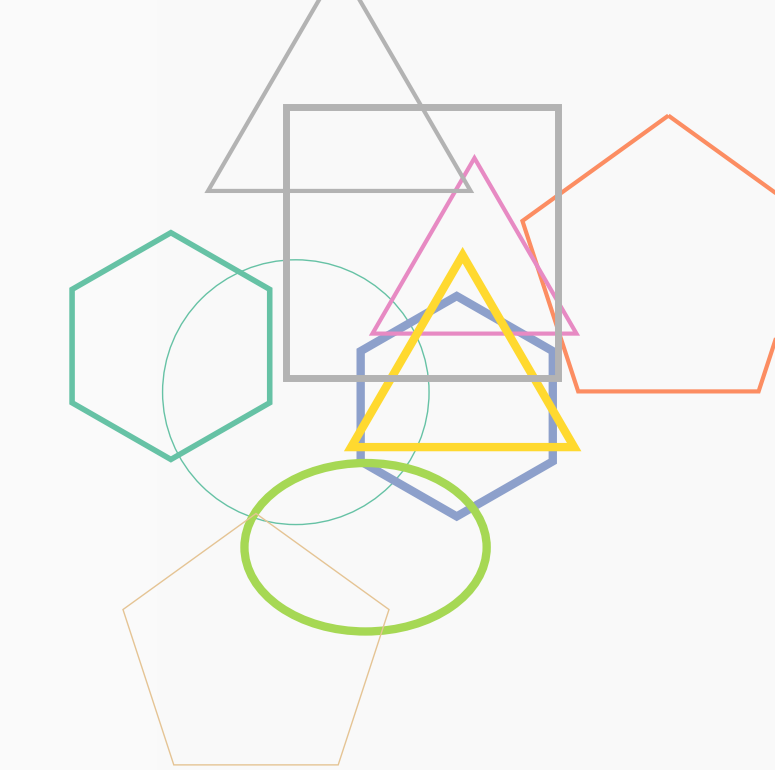[{"shape": "hexagon", "thickness": 2, "radius": 0.74, "center": [0.221, 0.551]}, {"shape": "circle", "thickness": 0.5, "radius": 0.86, "center": [0.382, 0.491]}, {"shape": "pentagon", "thickness": 1.5, "radius": 0.99, "center": [0.862, 0.652]}, {"shape": "hexagon", "thickness": 3, "radius": 0.72, "center": [0.589, 0.472]}, {"shape": "triangle", "thickness": 1.5, "radius": 0.76, "center": [0.612, 0.643]}, {"shape": "oval", "thickness": 3, "radius": 0.78, "center": [0.472, 0.289]}, {"shape": "triangle", "thickness": 3, "radius": 0.83, "center": [0.597, 0.502]}, {"shape": "pentagon", "thickness": 0.5, "radius": 0.9, "center": [0.33, 0.153]}, {"shape": "square", "thickness": 2.5, "radius": 0.88, "center": [0.544, 0.685]}, {"shape": "triangle", "thickness": 1.5, "radius": 0.98, "center": [0.438, 0.85]}]